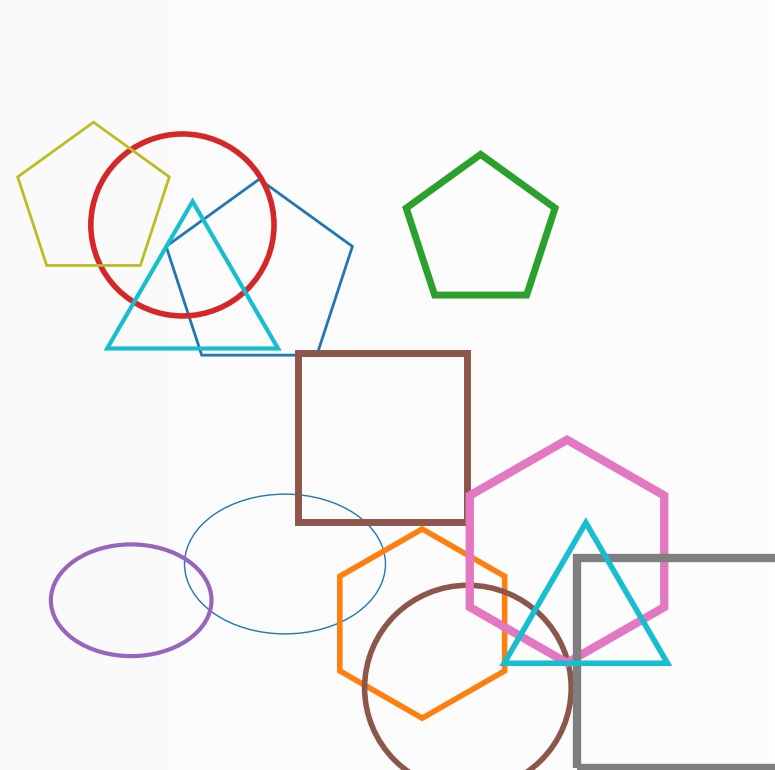[{"shape": "pentagon", "thickness": 1, "radius": 0.63, "center": [0.335, 0.641]}, {"shape": "oval", "thickness": 0.5, "radius": 0.65, "center": [0.368, 0.268]}, {"shape": "hexagon", "thickness": 2, "radius": 0.61, "center": [0.545, 0.19]}, {"shape": "pentagon", "thickness": 2.5, "radius": 0.51, "center": [0.62, 0.699]}, {"shape": "circle", "thickness": 2, "radius": 0.59, "center": [0.235, 0.708]}, {"shape": "oval", "thickness": 1.5, "radius": 0.52, "center": [0.169, 0.22]}, {"shape": "circle", "thickness": 2, "radius": 0.67, "center": [0.604, 0.107]}, {"shape": "square", "thickness": 2.5, "radius": 0.55, "center": [0.494, 0.432]}, {"shape": "hexagon", "thickness": 3, "radius": 0.72, "center": [0.732, 0.284]}, {"shape": "square", "thickness": 3, "radius": 0.68, "center": [0.88, 0.139]}, {"shape": "pentagon", "thickness": 1, "radius": 0.51, "center": [0.121, 0.738]}, {"shape": "triangle", "thickness": 1.5, "radius": 0.64, "center": [0.248, 0.611]}, {"shape": "triangle", "thickness": 2, "radius": 0.61, "center": [0.756, 0.199]}]